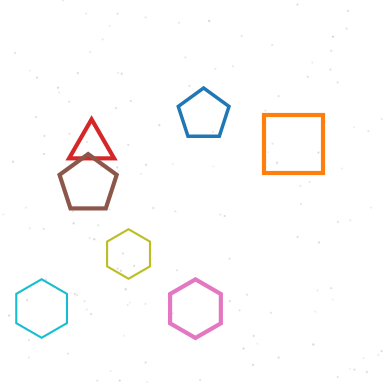[{"shape": "pentagon", "thickness": 2.5, "radius": 0.35, "center": [0.529, 0.702]}, {"shape": "square", "thickness": 3, "radius": 0.38, "center": [0.762, 0.626]}, {"shape": "triangle", "thickness": 3, "radius": 0.34, "center": [0.238, 0.622]}, {"shape": "pentagon", "thickness": 3, "radius": 0.39, "center": [0.229, 0.522]}, {"shape": "hexagon", "thickness": 3, "radius": 0.38, "center": [0.508, 0.198]}, {"shape": "hexagon", "thickness": 1.5, "radius": 0.32, "center": [0.334, 0.34]}, {"shape": "hexagon", "thickness": 1.5, "radius": 0.38, "center": [0.108, 0.199]}]